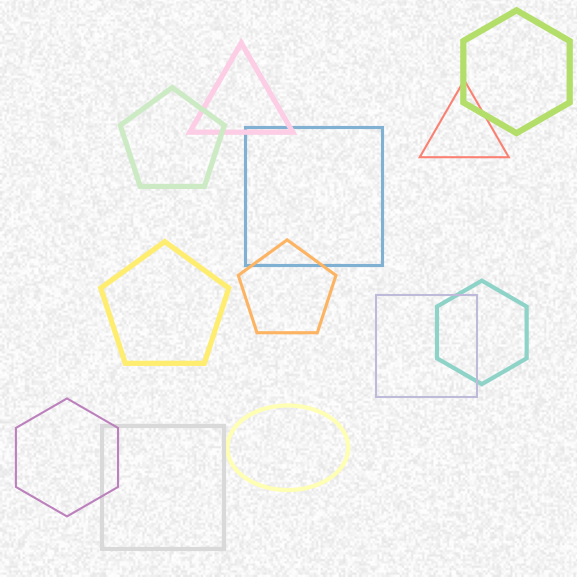[{"shape": "hexagon", "thickness": 2, "radius": 0.45, "center": [0.834, 0.424]}, {"shape": "oval", "thickness": 2, "radius": 0.52, "center": [0.498, 0.224]}, {"shape": "square", "thickness": 1, "radius": 0.44, "center": [0.739, 0.4]}, {"shape": "triangle", "thickness": 1, "radius": 0.45, "center": [0.804, 0.771]}, {"shape": "square", "thickness": 1.5, "radius": 0.59, "center": [0.543, 0.66]}, {"shape": "pentagon", "thickness": 1.5, "radius": 0.44, "center": [0.497, 0.495]}, {"shape": "hexagon", "thickness": 3, "radius": 0.53, "center": [0.894, 0.875]}, {"shape": "triangle", "thickness": 2.5, "radius": 0.51, "center": [0.418, 0.822]}, {"shape": "square", "thickness": 2, "radius": 0.53, "center": [0.282, 0.155]}, {"shape": "hexagon", "thickness": 1, "radius": 0.51, "center": [0.116, 0.207]}, {"shape": "pentagon", "thickness": 2.5, "radius": 0.47, "center": [0.298, 0.753]}, {"shape": "pentagon", "thickness": 2.5, "radius": 0.58, "center": [0.285, 0.464]}]